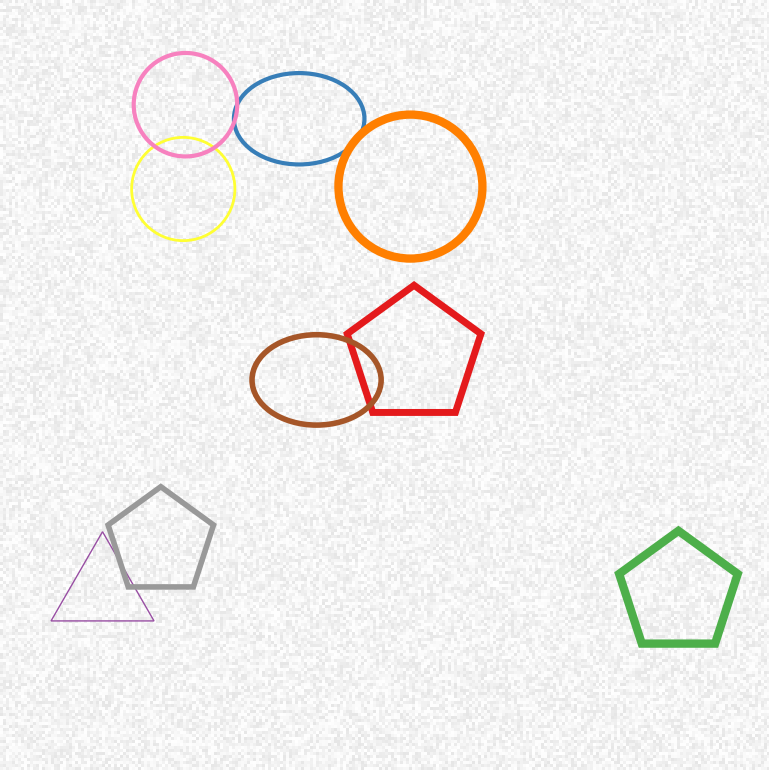[{"shape": "pentagon", "thickness": 2.5, "radius": 0.46, "center": [0.538, 0.538]}, {"shape": "oval", "thickness": 1.5, "radius": 0.42, "center": [0.389, 0.846]}, {"shape": "pentagon", "thickness": 3, "radius": 0.4, "center": [0.881, 0.23]}, {"shape": "triangle", "thickness": 0.5, "radius": 0.39, "center": [0.133, 0.232]}, {"shape": "circle", "thickness": 3, "radius": 0.47, "center": [0.533, 0.758]}, {"shape": "circle", "thickness": 1, "radius": 0.34, "center": [0.238, 0.755]}, {"shape": "oval", "thickness": 2, "radius": 0.42, "center": [0.411, 0.507]}, {"shape": "circle", "thickness": 1.5, "radius": 0.34, "center": [0.241, 0.864]}, {"shape": "pentagon", "thickness": 2, "radius": 0.36, "center": [0.209, 0.296]}]